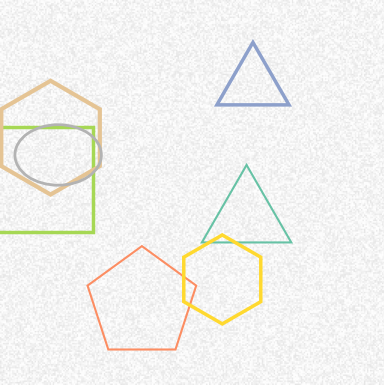[{"shape": "triangle", "thickness": 1.5, "radius": 0.67, "center": [0.64, 0.437]}, {"shape": "pentagon", "thickness": 1.5, "radius": 0.74, "center": [0.369, 0.212]}, {"shape": "triangle", "thickness": 2.5, "radius": 0.54, "center": [0.657, 0.782]}, {"shape": "square", "thickness": 2.5, "radius": 0.68, "center": [0.106, 0.533]}, {"shape": "hexagon", "thickness": 2.5, "radius": 0.58, "center": [0.577, 0.274]}, {"shape": "hexagon", "thickness": 3, "radius": 0.74, "center": [0.131, 0.642]}, {"shape": "oval", "thickness": 2, "radius": 0.56, "center": [0.151, 0.598]}]